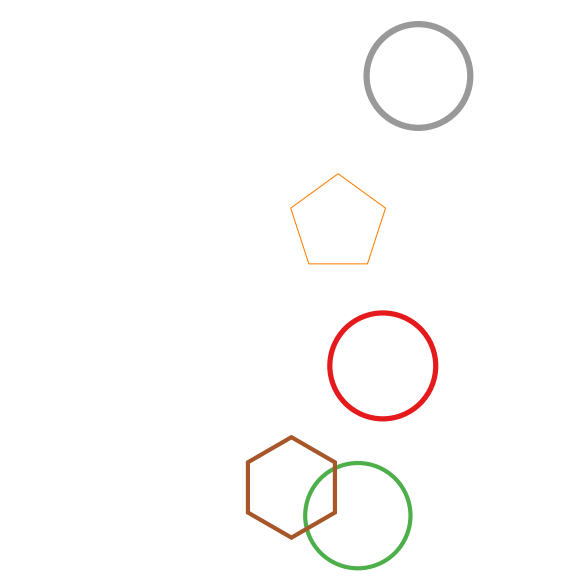[{"shape": "circle", "thickness": 2.5, "radius": 0.46, "center": [0.663, 0.366]}, {"shape": "circle", "thickness": 2, "radius": 0.46, "center": [0.62, 0.106]}, {"shape": "pentagon", "thickness": 0.5, "radius": 0.43, "center": [0.586, 0.612]}, {"shape": "hexagon", "thickness": 2, "radius": 0.43, "center": [0.505, 0.155]}, {"shape": "circle", "thickness": 3, "radius": 0.45, "center": [0.725, 0.868]}]